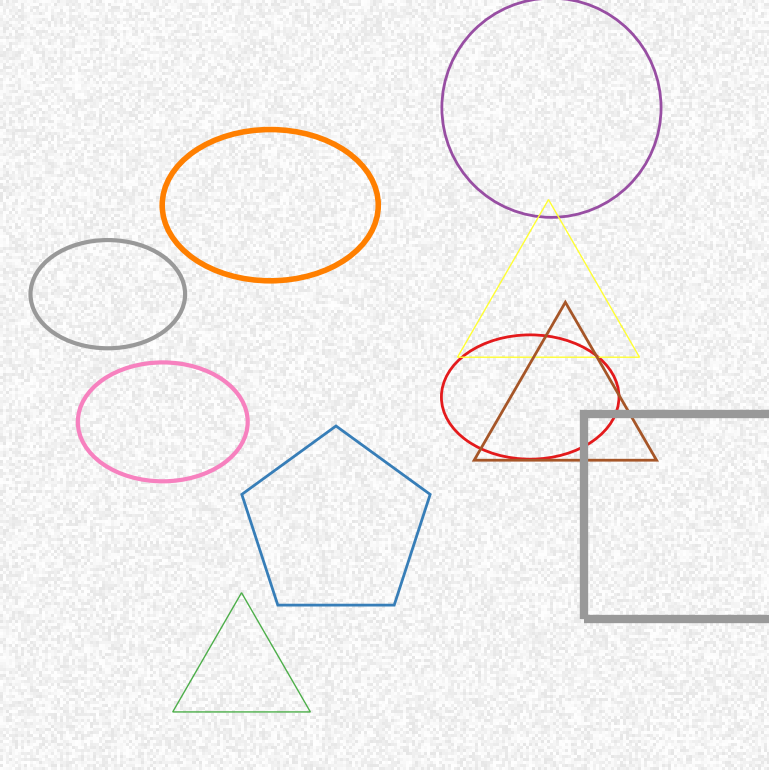[{"shape": "oval", "thickness": 1, "radius": 0.58, "center": [0.689, 0.484]}, {"shape": "pentagon", "thickness": 1, "radius": 0.64, "center": [0.436, 0.318]}, {"shape": "triangle", "thickness": 0.5, "radius": 0.52, "center": [0.314, 0.127]}, {"shape": "circle", "thickness": 1, "radius": 0.71, "center": [0.716, 0.86]}, {"shape": "oval", "thickness": 2, "radius": 0.7, "center": [0.351, 0.734]}, {"shape": "triangle", "thickness": 0.5, "radius": 0.68, "center": [0.712, 0.604]}, {"shape": "triangle", "thickness": 1, "radius": 0.68, "center": [0.734, 0.471]}, {"shape": "oval", "thickness": 1.5, "radius": 0.55, "center": [0.211, 0.452]}, {"shape": "oval", "thickness": 1.5, "radius": 0.5, "center": [0.14, 0.618]}, {"shape": "square", "thickness": 3, "radius": 0.66, "center": [0.892, 0.329]}]